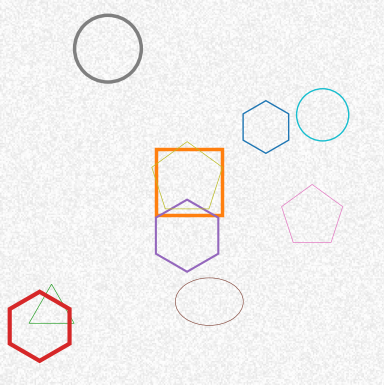[{"shape": "hexagon", "thickness": 1, "radius": 0.34, "center": [0.691, 0.67]}, {"shape": "square", "thickness": 2.5, "radius": 0.43, "center": [0.49, 0.528]}, {"shape": "triangle", "thickness": 0.5, "radius": 0.34, "center": [0.134, 0.194]}, {"shape": "hexagon", "thickness": 3, "radius": 0.45, "center": [0.103, 0.152]}, {"shape": "hexagon", "thickness": 1.5, "radius": 0.47, "center": [0.486, 0.388]}, {"shape": "oval", "thickness": 0.5, "radius": 0.44, "center": [0.544, 0.217]}, {"shape": "pentagon", "thickness": 0.5, "radius": 0.42, "center": [0.811, 0.437]}, {"shape": "circle", "thickness": 2.5, "radius": 0.43, "center": [0.28, 0.874]}, {"shape": "pentagon", "thickness": 0.5, "radius": 0.48, "center": [0.486, 0.536]}, {"shape": "circle", "thickness": 1, "radius": 0.34, "center": [0.838, 0.702]}]